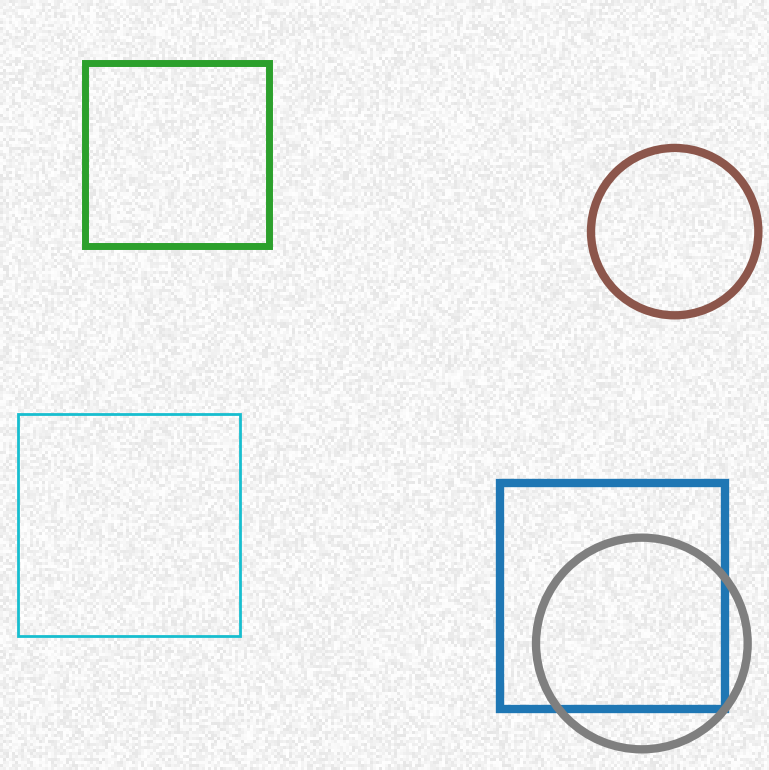[{"shape": "square", "thickness": 3, "radius": 0.73, "center": [0.795, 0.226]}, {"shape": "square", "thickness": 2.5, "radius": 0.6, "center": [0.23, 0.799]}, {"shape": "circle", "thickness": 3, "radius": 0.54, "center": [0.876, 0.699]}, {"shape": "circle", "thickness": 3, "radius": 0.69, "center": [0.834, 0.164]}, {"shape": "square", "thickness": 1, "radius": 0.72, "center": [0.168, 0.318]}]